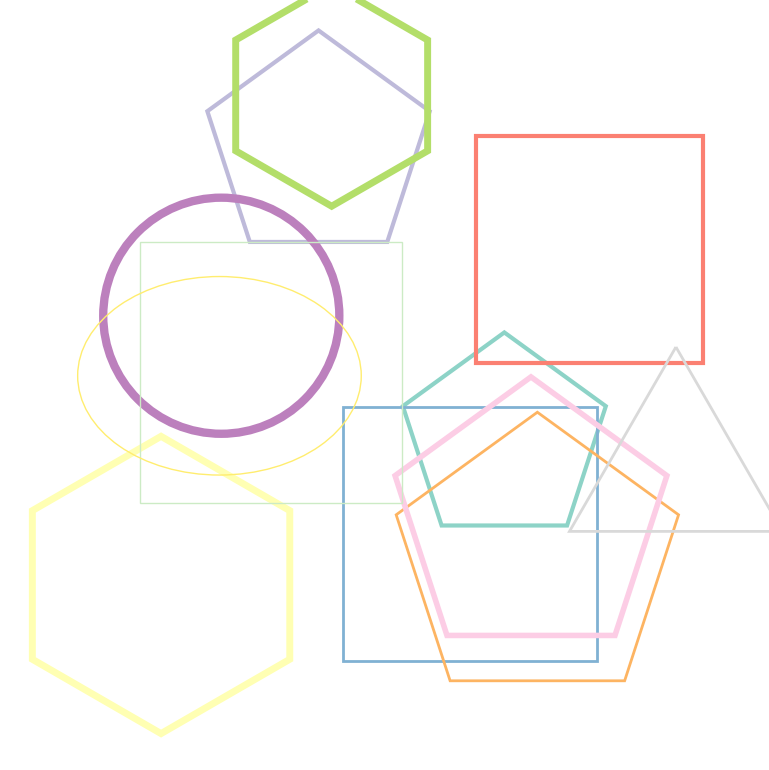[{"shape": "pentagon", "thickness": 1.5, "radius": 0.69, "center": [0.655, 0.43]}, {"shape": "hexagon", "thickness": 2.5, "radius": 0.97, "center": [0.209, 0.24]}, {"shape": "pentagon", "thickness": 1.5, "radius": 0.76, "center": [0.414, 0.809]}, {"shape": "square", "thickness": 1.5, "radius": 0.74, "center": [0.766, 0.676]}, {"shape": "square", "thickness": 1, "radius": 0.82, "center": [0.61, 0.307]}, {"shape": "pentagon", "thickness": 1, "radius": 0.96, "center": [0.698, 0.272]}, {"shape": "hexagon", "thickness": 2.5, "radius": 0.72, "center": [0.431, 0.876]}, {"shape": "pentagon", "thickness": 2, "radius": 0.93, "center": [0.69, 0.325]}, {"shape": "triangle", "thickness": 1, "radius": 0.8, "center": [0.878, 0.39]}, {"shape": "circle", "thickness": 3, "radius": 0.77, "center": [0.287, 0.59]}, {"shape": "square", "thickness": 0.5, "radius": 0.85, "center": [0.352, 0.516]}, {"shape": "oval", "thickness": 0.5, "radius": 0.92, "center": [0.285, 0.512]}]